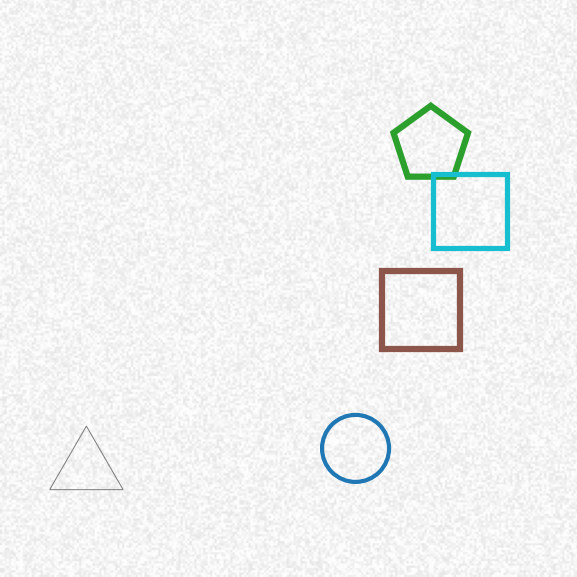[{"shape": "circle", "thickness": 2, "radius": 0.29, "center": [0.616, 0.223]}, {"shape": "pentagon", "thickness": 3, "radius": 0.34, "center": [0.746, 0.748]}, {"shape": "square", "thickness": 3, "radius": 0.34, "center": [0.729, 0.463]}, {"shape": "triangle", "thickness": 0.5, "radius": 0.37, "center": [0.15, 0.188]}, {"shape": "square", "thickness": 2.5, "radius": 0.32, "center": [0.813, 0.634]}]